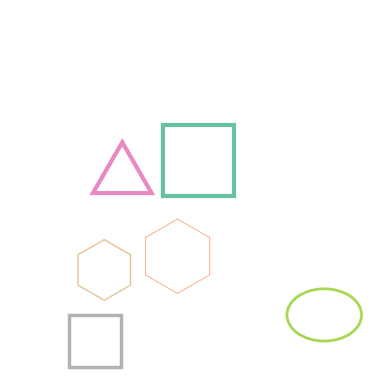[{"shape": "square", "thickness": 3, "radius": 0.46, "center": [0.515, 0.584]}, {"shape": "hexagon", "thickness": 0.5, "radius": 0.48, "center": [0.461, 0.334]}, {"shape": "triangle", "thickness": 3, "radius": 0.44, "center": [0.318, 0.543]}, {"shape": "oval", "thickness": 2, "radius": 0.48, "center": [0.842, 0.182]}, {"shape": "hexagon", "thickness": 1, "radius": 0.39, "center": [0.271, 0.299]}, {"shape": "square", "thickness": 2.5, "radius": 0.34, "center": [0.246, 0.115]}]